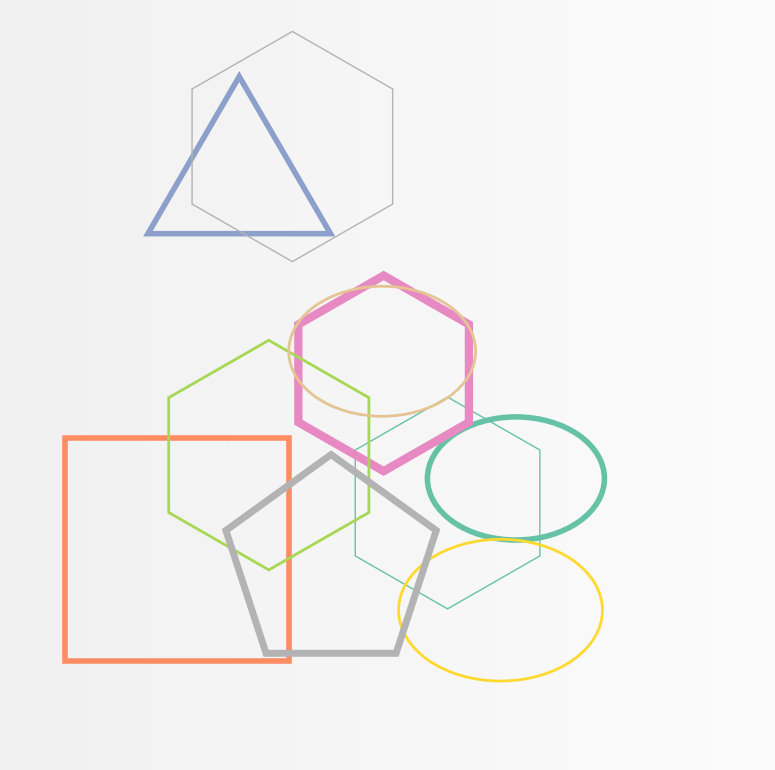[{"shape": "hexagon", "thickness": 0.5, "radius": 0.69, "center": [0.577, 0.347]}, {"shape": "oval", "thickness": 2, "radius": 0.57, "center": [0.666, 0.379]}, {"shape": "square", "thickness": 2, "radius": 0.72, "center": [0.228, 0.286]}, {"shape": "triangle", "thickness": 2, "radius": 0.68, "center": [0.309, 0.765]}, {"shape": "hexagon", "thickness": 3, "radius": 0.64, "center": [0.495, 0.515]}, {"shape": "hexagon", "thickness": 1, "radius": 0.75, "center": [0.347, 0.409]}, {"shape": "oval", "thickness": 1, "radius": 0.66, "center": [0.646, 0.208]}, {"shape": "oval", "thickness": 1, "radius": 0.6, "center": [0.493, 0.544]}, {"shape": "hexagon", "thickness": 0.5, "radius": 0.75, "center": [0.377, 0.81]}, {"shape": "pentagon", "thickness": 2.5, "radius": 0.71, "center": [0.427, 0.267]}]